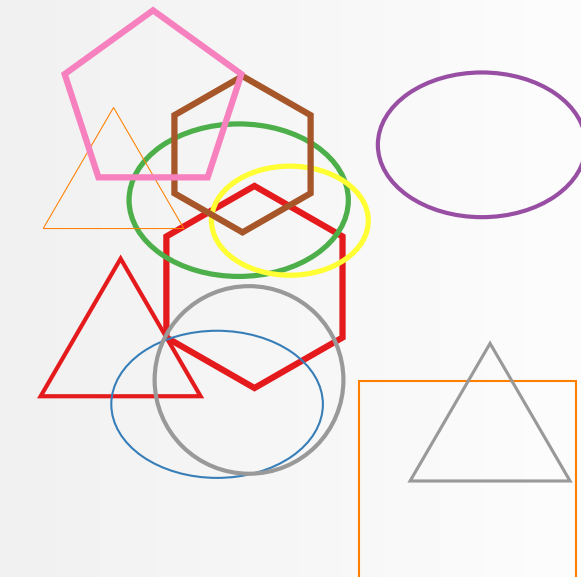[{"shape": "hexagon", "thickness": 3, "radius": 0.87, "center": [0.438, 0.502]}, {"shape": "triangle", "thickness": 2, "radius": 0.79, "center": [0.208, 0.392]}, {"shape": "oval", "thickness": 1, "radius": 0.91, "center": [0.373, 0.299]}, {"shape": "oval", "thickness": 2.5, "radius": 0.94, "center": [0.411, 0.653]}, {"shape": "oval", "thickness": 2, "radius": 0.89, "center": [0.829, 0.748]}, {"shape": "square", "thickness": 1, "radius": 0.93, "center": [0.804, 0.152]}, {"shape": "triangle", "thickness": 0.5, "radius": 0.7, "center": [0.195, 0.673]}, {"shape": "oval", "thickness": 2.5, "radius": 0.67, "center": [0.499, 0.617]}, {"shape": "hexagon", "thickness": 3, "radius": 0.68, "center": [0.417, 0.732]}, {"shape": "pentagon", "thickness": 3, "radius": 0.8, "center": [0.263, 0.821]}, {"shape": "triangle", "thickness": 1.5, "radius": 0.79, "center": [0.843, 0.246]}, {"shape": "circle", "thickness": 2, "radius": 0.81, "center": [0.428, 0.341]}]